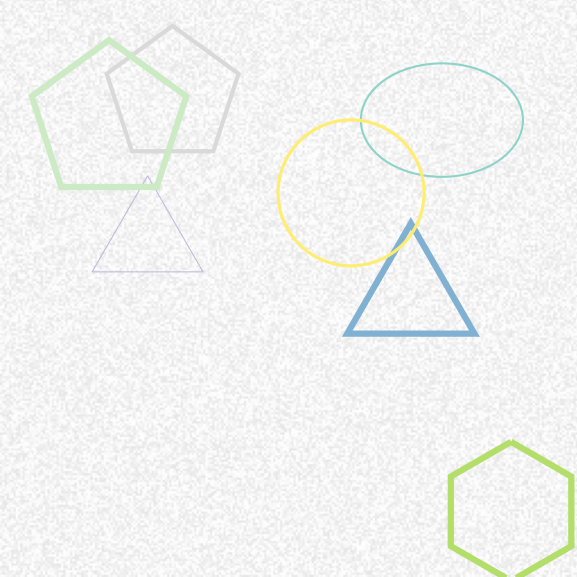[{"shape": "oval", "thickness": 1, "radius": 0.7, "center": [0.765, 0.791]}, {"shape": "triangle", "thickness": 0.5, "radius": 0.55, "center": [0.256, 0.584]}, {"shape": "triangle", "thickness": 3, "radius": 0.64, "center": [0.711, 0.485]}, {"shape": "hexagon", "thickness": 3, "radius": 0.6, "center": [0.885, 0.114]}, {"shape": "pentagon", "thickness": 2, "radius": 0.6, "center": [0.299, 0.834]}, {"shape": "pentagon", "thickness": 3, "radius": 0.7, "center": [0.189, 0.789]}, {"shape": "circle", "thickness": 1.5, "radius": 0.63, "center": [0.608, 0.665]}]